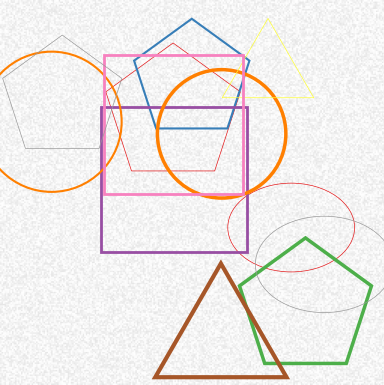[{"shape": "oval", "thickness": 0.5, "radius": 0.82, "center": [0.756, 0.409]}, {"shape": "pentagon", "thickness": 0.5, "radius": 0.92, "center": [0.45, 0.705]}, {"shape": "pentagon", "thickness": 1.5, "radius": 0.79, "center": [0.498, 0.794]}, {"shape": "pentagon", "thickness": 2.5, "radius": 0.9, "center": [0.793, 0.202]}, {"shape": "square", "thickness": 2, "radius": 0.94, "center": [0.452, 0.534]}, {"shape": "circle", "thickness": 1.5, "radius": 0.91, "center": [0.134, 0.684]}, {"shape": "circle", "thickness": 2.5, "radius": 0.83, "center": [0.576, 0.652]}, {"shape": "triangle", "thickness": 0.5, "radius": 0.69, "center": [0.696, 0.815]}, {"shape": "triangle", "thickness": 3, "radius": 0.98, "center": [0.574, 0.119]}, {"shape": "square", "thickness": 2, "radius": 0.9, "center": [0.451, 0.677]}, {"shape": "pentagon", "thickness": 0.5, "radius": 0.81, "center": [0.162, 0.746]}, {"shape": "oval", "thickness": 0.5, "radius": 0.89, "center": [0.842, 0.313]}]